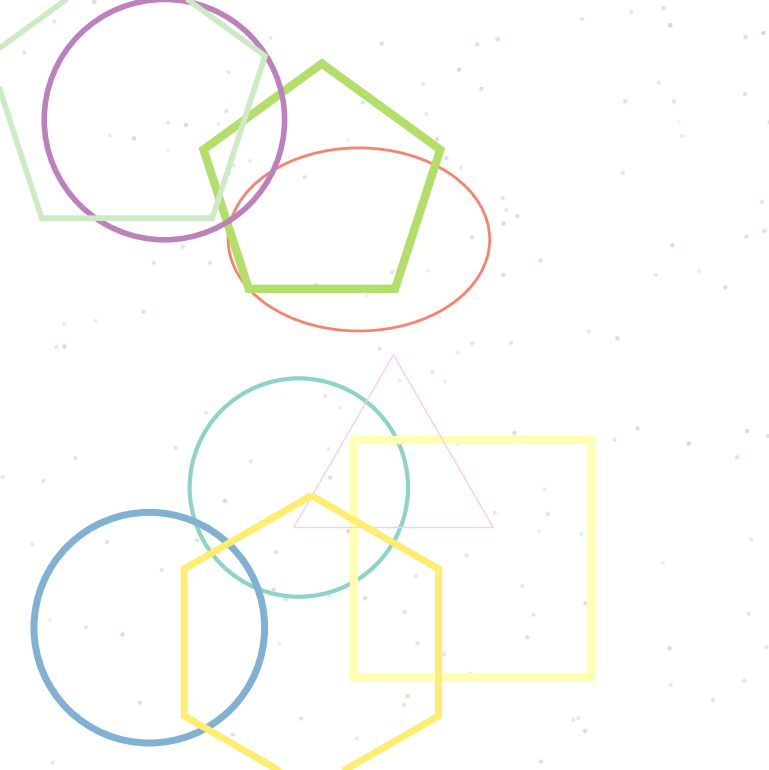[{"shape": "circle", "thickness": 1.5, "radius": 0.71, "center": [0.388, 0.367]}, {"shape": "square", "thickness": 3, "radius": 0.77, "center": [0.614, 0.275]}, {"shape": "oval", "thickness": 1, "radius": 0.85, "center": [0.466, 0.689]}, {"shape": "circle", "thickness": 2.5, "radius": 0.75, "center": [0.194, 0.185]}, {"shape": "pentagon", "thickness": 3, "radius": 0.81, "center": [0.418, 0.756]}, {"shape": "triangle", "thickness": 0.5, "radius": 0.75, "center": [0.511, 0.39]}, {"shape": "circle", "thickness": 2, "radius": 0.78, "center": [0.214, 0.845]}, {"shape": "pentagon", "thickness": 2, "radius": 0.94, "center": [0.165, 0.869]}, {"shape": "hexagon", "thickness": 2.5, "radius": 0.95, "center": [0.404, 0.166]}]